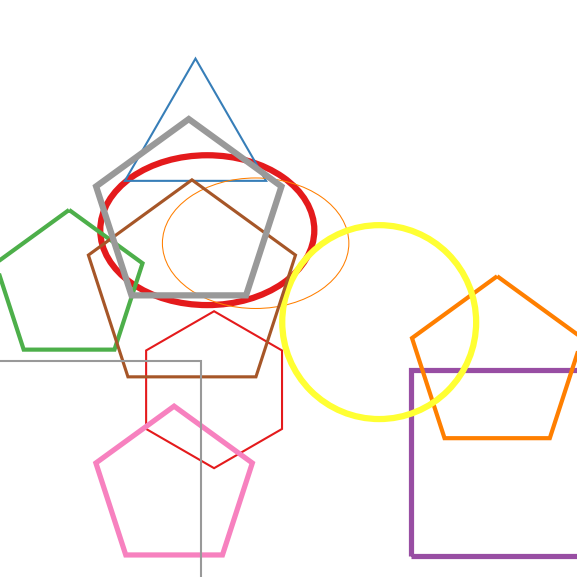[{"shape": "hexagon", "thickness": 1, "radius": 0.68, "center": [0.371, 0.324]}, {"shape": "oval", "thickness": 3, "radius": 0.93, "center": [0.359, 0.601]}, {"shape": "triangle", "thickness": 1, "radius": 0.71, "center": [0.339, 0.757]}, {"shape": "pentagon", "thickness": 2, "radius": 0.67, "center": [0.12, 0.502]}, {"shape": "square", "thickness": 2.5, "radius": 0.81, "center": [0.873, 0.198]}, {"shape": "pentagon", "thickness": 2, "radius": 0.78, "center": [0.861, 0.366]}, {"shape": "oval", "thickness": 0.5, "radius": 0.81, "center": [0.443, 0.578]}, {"shape": "circle", "thickness": 3, "radius": 0.84, "center": [0.657, 0.441]}, {"shape": "pentagon", "thickness": 1.5, "radius": 0.94, "center": [0.332, 0.499]}, {"shape": "pentagon", "thickness": 2.5, "radius": 0.71, "center": [0.301, 0.153]}, {"shape": "pentagon", "thickness": 3, "radius": 0.84, "center": [0.327, 0.624]}, {"shape": "square", "thickness": 1, "radius": 0.99, "center": [0.151, 0.177]}]